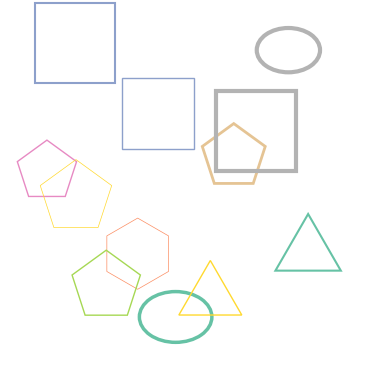[{"shape": "oval", "thickness": 2.5, "radius": 0.47, "center": [0.456, 0.177]}, {"shape": "triangle", "thickness": 1.5, "radius": 0.49, "center": [0.8, 0.346]}, {"shape": "hexagon", "thickness": 0.5, "radius": 0.46, "center": [0.358, 0.341]}, {"shape": "square", "thickness": 1.5, "radius": 0.52, "center": [0.194, 0.889]}, {"shape": "square", "thickness": 1, "radius": 0.47, "center": [0.411, 0.705]}, {"shape": "pentagon", "thickness": 1, "radius": 0.4, "center": [0.122, 0.555]}, {"shape": "pentagon", "thickness": 1, "radius": 0.47, "center": [0.276, 0.257]}, {"shape": "pentagon", "thickness": 0.5, "radius": 0.49, "center": [0.197, 0.488]}, {"shape": "triangle", "thickness": 1, "radius": 0.47, "center": [0.546, 0.229]}, {"shape": "pentagon", "thickness": 2, "radius": 0.43, "center": [0.607, 0.593]}, {"shape": "square", "thickness": 3, "radius": 0.52, "center": [0.665, 0.659]}, {"shape": "oval", "thickness": 3, "radius": 0.41, "center": [0.749, 0.87]}]